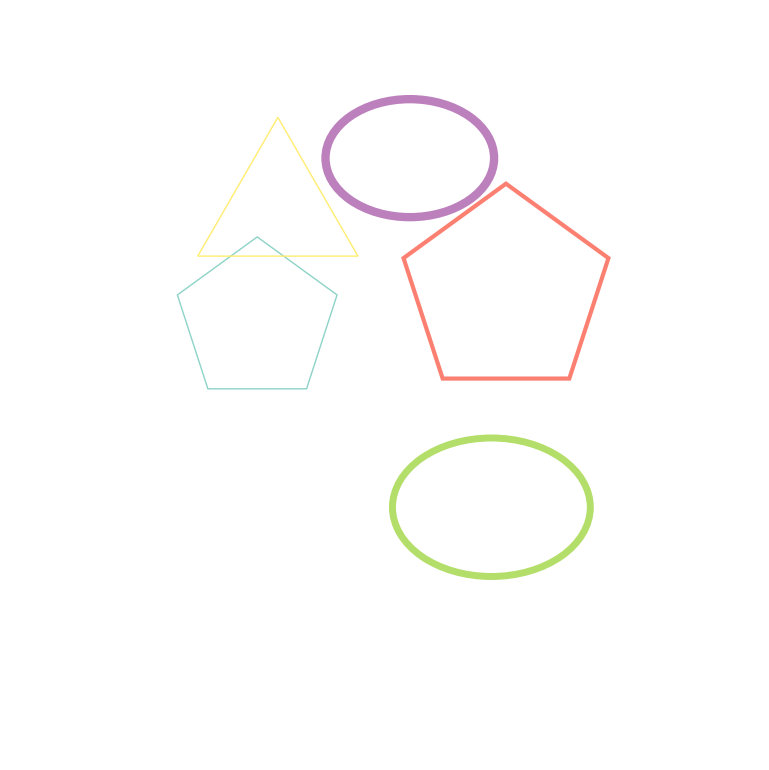[{"shape": "pentagon", "thickness": 0.5, "radius": 0.55, "center": [0.334, 0.583]}, {"shape": "pentagon", "thickness": 1.5, "radius": 0.7, "center": [0.657, 0.622]}, {"shape": "oval", "thickness": 2.5, "radius": 0.64, "center": [0.638, 0.341]}, {"shape": "oval", "thickness": 3, "radius": 0.55, "center": [0.532, 0.795]}, {"shape": "triangle", "thickness": 0.5, "radius": 0.6, "center": [0.361, 0.727]}]